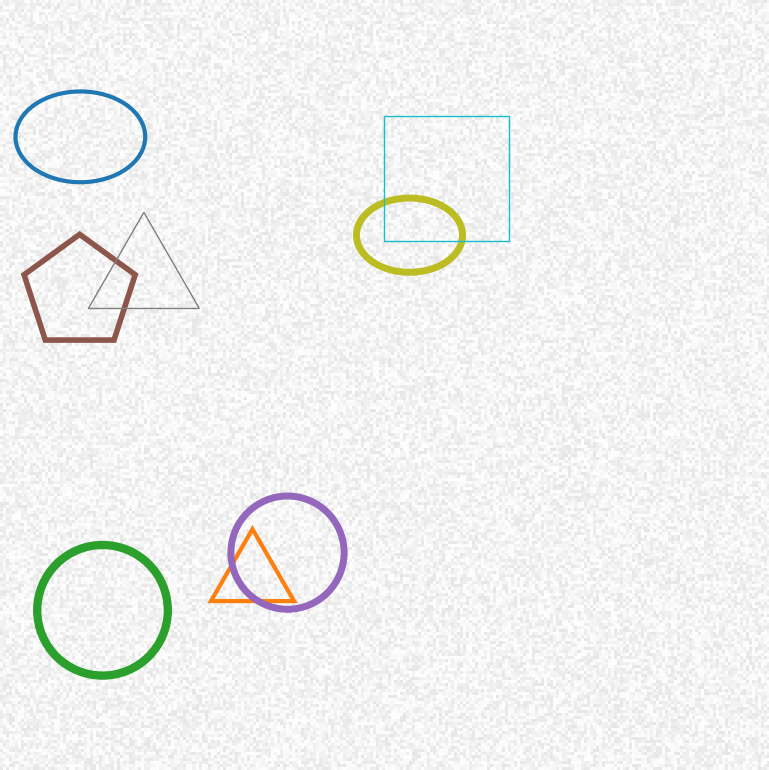[{"shape": "oval", "thickness": 1.5, "radius": 0.42, "center": [0.104, 0.822]}, {"shape": "triangle", "thickness": 1.5, "radius": 0.31, "center": [0.328, 0.251]}, {"shape": "circle", "thickness": 3, "radius": 0.42, "center": [0.133, 0.207]}, {"shape": "circle", "thickness": 2.5, "radius": 0.37, "center": [0.373, 0.282]}, {"shape": "pentagon", "thickness": 2, "radius": 0.38, "center": [0.103, 0.62]}, {"shape": "triangle", "thickness": 0.5, "radius": 0.42, "center": [0.187, 0.641]}, {"shape": "oval", "thickness": 2.5, "radius": 0.34, "center": [0.532, 0.695]}, {"shape": "square", "thickness": 0.5, "radius": 0.41, "center": [0.58, 0.768]}]